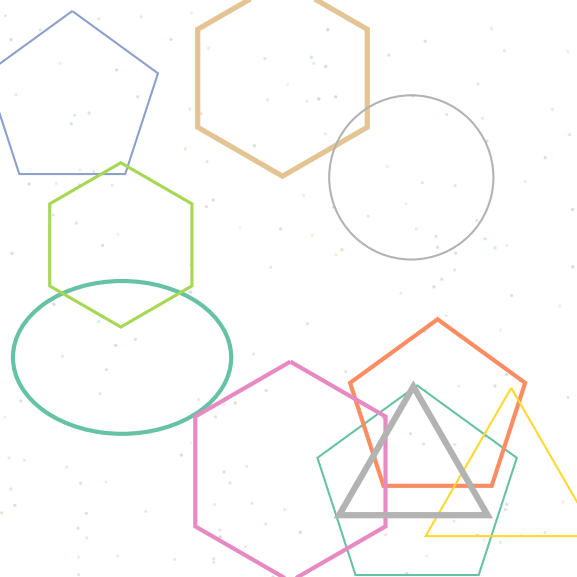[{"shape": "oval", "thickness": 2, "radius": 0.94, "center": [0.211, 0.38]}, {"shape": "pentagon", "thickness": 1, "radius": 0.91, "center": [0.722, 0.15]}, {"shape": "pentagon", "thickness": 2, "radius": 0.8, "center": [0.758, 0.287]}, {"shape": "pentagon", "thickness": 1, "radius": 0.78, "center": [0.125, 0.824]}, {"shape": "hexagon", "thickness": 2, "radius": 0.95, "center": [0.503, 0.183]}, {"shape": "hexagon", "thickness": 1.5, "radius": 0.71, "center": [0.209, 0.575]}, {"shape": "triangle", "thickness": 1, "radius": 0.86, "center": [0.885, 0.156]}, {"shape": "hexagon", "thickness": 2.5, "radius": 0.85, "center": [0.489, 0.864]}, {"shape": "triangle", "thickness": 3, "radius": 0.74, "center": [0.716, 0.181]}, {"shape": "circle", "thickness": 1, "radius": 0.71, "center": [0.712, 0.692]}]